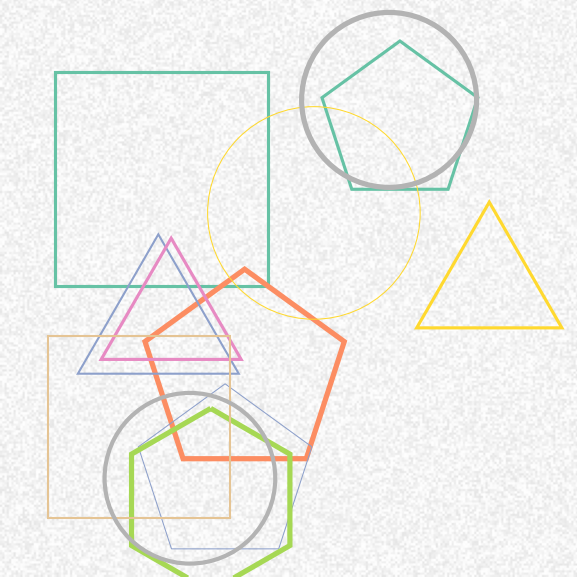[{"shape": "square", "thickness": 1.5, "radius": 0.93, "center": [0.28, 0.689]}, {"shape": "pentagon", "thickness": 1.5, "radius": 0.71, "center": [0.693, 0.786]}, {"shape": "pentagon", "thickness": 2.5, "radius": 0.91, "center": [0.424, 0.352]}, {"shape": "triangle", "thickness": 1, "radius": 0.8, "center": [0.274, 0.432]}, {"shape": "pentagon", "thickness": 0.5, "radius": 0.79, "center": [0.39, 0.177]}, {"shape": "triangle", "thickness": 1.5, "radius": 0.7, "center": [0.296, 0.447]}, {"shape": "hexagon", "thickness": 2.5, "radius": 0.79, "center": [0.365, 0.134]}, {"shape": "circle", "thickness": 0.5, "radius": 0.92, "center": [0.544, 0.63]}, {"shape": "triangle", "thickness": 1.5, "radius": 0.73, "center": [0.847, 0.504]}, {"shape": "square", "thickness": 1, "radius": 0.79, "center": [0.241, 0.259]}, {"shape": "circle", "thickness": 2, "radius": 0.74, "center": [0.329, 0.171]}, {"shape": "circle", "thickness": 2.5, "radius": 0.76, "center": [0.674, 0.826]}]